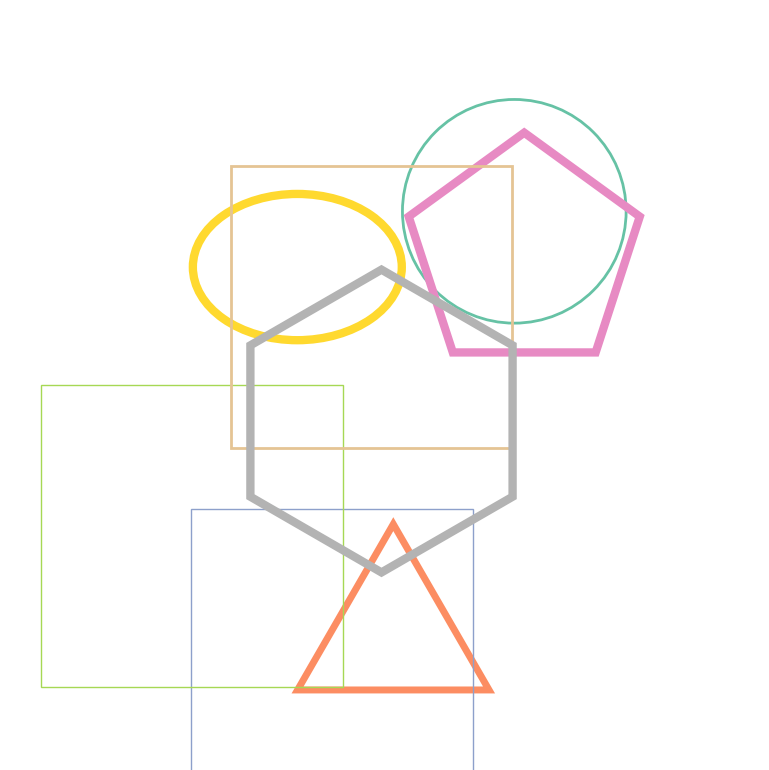[{"shape": "circle", "thickness": 1, "radius": 0.73, "center": [0.668, 0.726]}, {"shape": "triangle", "thickness": 2.5, "radius": 0.72, "center": [0.511, 0.176]}, {"shape": "square", "thickness": 0.5, "radius": 0.91, "center": [0.431, 0.156]}, {"shape": "pentagon", "thickness": 3, "radius": 0.79, "center": [0.681, 0.67]}, {"shape": "square", "thickness": 0.5, "radius": 0.98, "center": [0.249, 0.304]}, {"shape": "oval", "thickness": 3, "radius": 0.68, "center": [0.386, 0.653]}, {"shape": "square", "thickness": 1, "radius": 0.92, "center": [0.482, 0.601]}, {"shape": "hexagon", "thickness": 3, "radius": 0.98, "center": [0.495, 0.453]}]